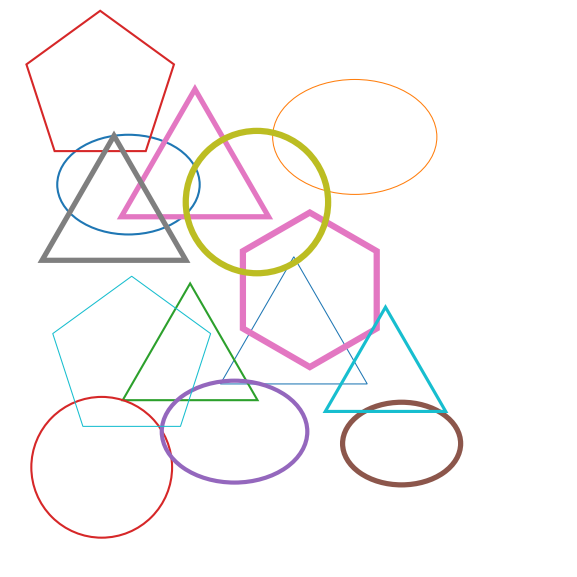[{"shape": "oval", "thickness": 1, "radius": 0.62, "center": [0.222, 0.679]}, {"shape": "triangle", "thickness": 0.5, "radius": 0.73, "center": [0.509, 0.408]}, {"shape": "oval", "thickness": 0.5, "radius": 0.71, "center": [0.614, 0.762]}, {"shape": "triangle", "thickness": 1, "radius": 0.67, "center": [0.329, 0.374]}, {"shape": "pentagon", "thickness": 1, "radius": 0.67, "center": [0.173, 0.846]}, {"shape": "circle", "thickness": 1, "radius": 0.61, "center": [0.176, 0.19]}, {"shape": "oval", "thickness": 2, "radius": 0.63, "center": [0.406, 0.252]}, {"shape": "oval", "thickness": 2.5, "radius": 0.51, "center": [0.695, 0.231]}, {"shape": "triangle", "thickness": 2.5, "radius": 0.74, "center": [0.338, 0.697]}, {"shape": "hexagon", "thickness": 3, "radius": 0.67, "center": [0.536, 0.497]}, {"shape": "triangle", "thickness": 2.5, "radius": 0.72, "center": [0.197, 0.62]}, {"shape": "circle", "thickness": 3, "radius": 0.62, "center": [0.445, 0.649]}, {"shape": "pentagon", "thickness": 0.5, "radius": 0.72, "center": [0.228, 0.377]}, {"shape": "triangle", "thickness": 1.5, "radius": 0.6, "center": [0.668, 0.347]}]